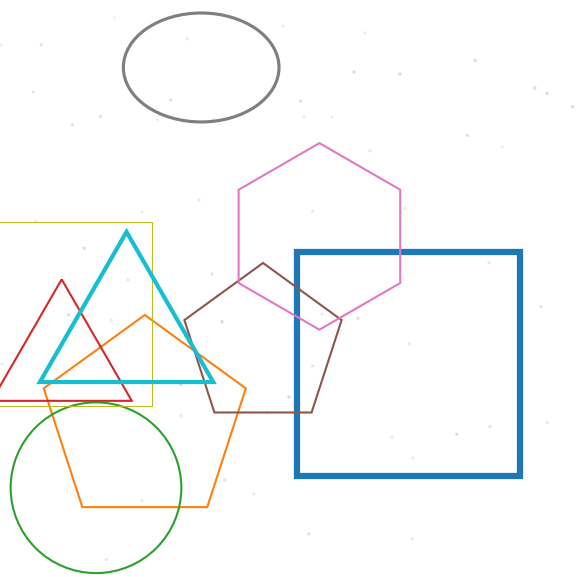[{"shape": "square", "thickness": 3, "radius": 0.97, "center": [0.708, 0.368]}, {"shape": "pentagon", "thickness": 1, "radius": 0.92, "center": [0.251, 0.27]}, {"shape": "circle", "thickness": 1, "radius": 0.74, "center": [0.166, 0.155]}, {"shape": "triangle", "thickness": 1, "radius": 0.7, "center": [0.107, 0.375]}, {"shape": "pentagon", "thickness": 1, "radius": 0.72, "center": [0.455, 0.401]}, {"shape": "hexagon", "thickness": 1, "radius": 0.81, "center": [0.553, 0.59]}, {"shape": "oval", "thickness": 1.5, "radius": 0.67, "center": [0.348, 0.882]}, {"shape": "square", "thickness": 0.5, "radius": 0.8, "center": [0.104, 0.455]}, {"shape": "triangle", "thickness": 2, "radius": 0.87, "center": [0.219, 0.424]}]